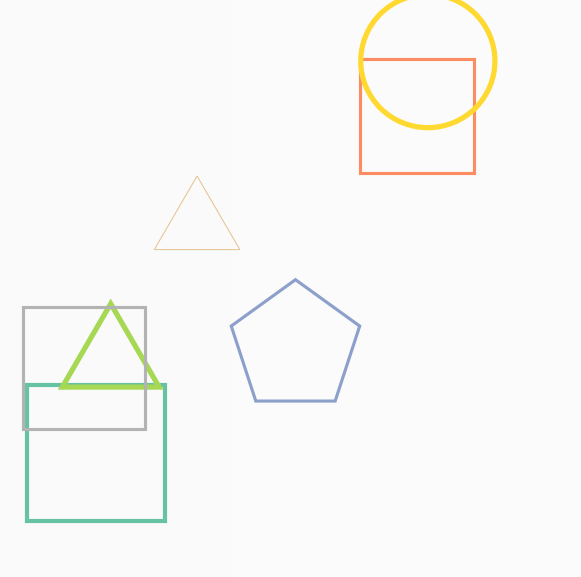[{"shape": "square", "thickness": 2, "radius": 0.59, "center": [0.165, 0.214]}, {"shape": "square", "thickness": 1.5, "radius": 0.49, "center": [0.718, 0.798]}, {"shape": "pentagon", "thickness": 1.5, "radius": 0.58, "center": [0.508, 0.399]}, {"shape": "triangle", "thickness": 2.5, "radius": 0.48, "center": [0.19, 0.377]}, {"shape": "circle", "thickness": 2.5, "radius": 0.58, "center": [0.736, 0.894]}, {"shape": "triangle", "thickness": 0.5, "radius": 0.42, "center": [0.339, 0.609]}, {"shape": "square", "thickness": 1.5, "radius": 0.53, "center": [0.145, 0.362]}]